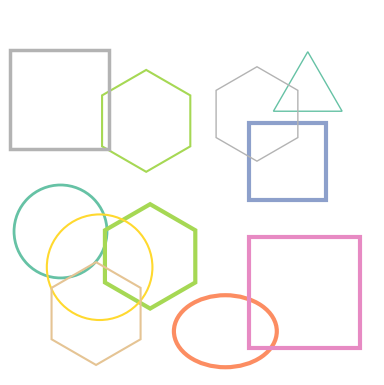[{"shape": "triangle", "thickness": 1, "radius": 0.52, "center": [0.799, 0.763]}, {"shape": "circle", "thickness": 2, "radius": 0.6, "center": [0.157, 0.399]}, {"shape": "oval", "thickness": 3, "radius": 0.67, "center": [0.585, 0.14]}, {"shape": "square", "thickness": 3, "radius": 0.5, "center": [0.746, 0.581]}, {"shape": "square", "thickness": 3, "radius": 0.72, "center": [0.791, 0.241]}, {"shape": "hexagon", "thickness": 1.5, "radius": 0.66, "center": [0.38, 0.686]}, {"shape": "hexagon", "thickness": 3, "radius": 0.68, "center": [0.39, 0.334]}, {"shape": "circle", "thickness": 1.5, "radius": 0.69, "center": [0.259, 0.306]}, {"shape": "hexagon", "thickness": 1.5, "radius": 0.67, "center": [0.25, 0.186]}, {"shape": "hexagon", "thickness": 1, "radius": 0.61, "center": [0.667, 0.704]}, {"shape": "square", "thickness": 2.5, "radius": 0.64, "center": [0.154, 0.742]}]